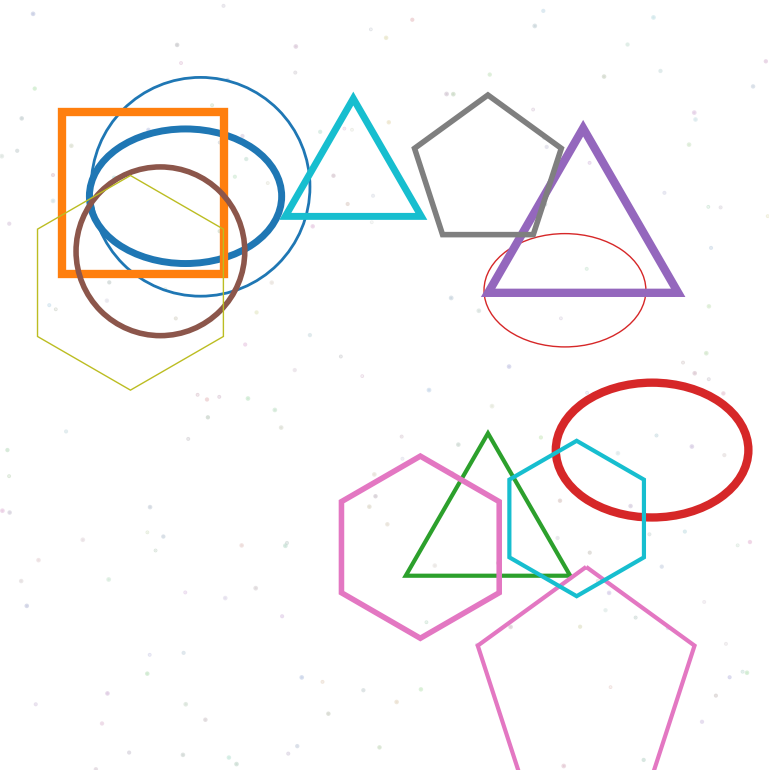[{"shape": "oval", "thickness": 2.5, "radius": 0.62, "center": [0.241, 0.745]}, {"shape": "circle", "thickness": 1, "radius": 0.71, "center": [0.26, 0.757]}, {"shape": "square", "thickness": 3, "radius": 0.53, "center": [0.186, 0.749]}, {"shape": "triangle", "thickness": 1.5, "radius": 0.62, "center": [0.634, 0.314]}, {"shape": "oval", "thickness": 3, "radius": 0.63, "center": [0.847, 0.416]}, {"shape": "oval", "thickness": 0.5, "radius": 0.53, "center": [0.734, 0.623]}, {"shape": "triangle", "thickness": 3, "radius": 0.71, "center": [0.757, 0.691]}, {"shape": "circle", "thickness": 2, "radius": 0.55, "center": [0.208, 0.674]}, {"shape": "pentagon", "thickness": 1.5, "radius": 0.74, "center": [0.761, 0.116]}, {"shape": "hexagon", "thickness": 2, "radius": 0.59, "center": [0.546, 0.289]}, {"shape": "pentagon", "thickness": 2, "radius": 0.5, "center": [0.634, 0.776]}, {"shape": "hexagon", "thickness": 0.5, "radius": 0.7, "center": [0.169, 0.633]}, {"shape": "hexagon", "thickness": 1.5, "radius": 0.5, "center": [0.749, 0.327]}, {"shape": "triangle", "thickness": 2.5, "radius": 0.51, "center": [0.459, 0.77]}]